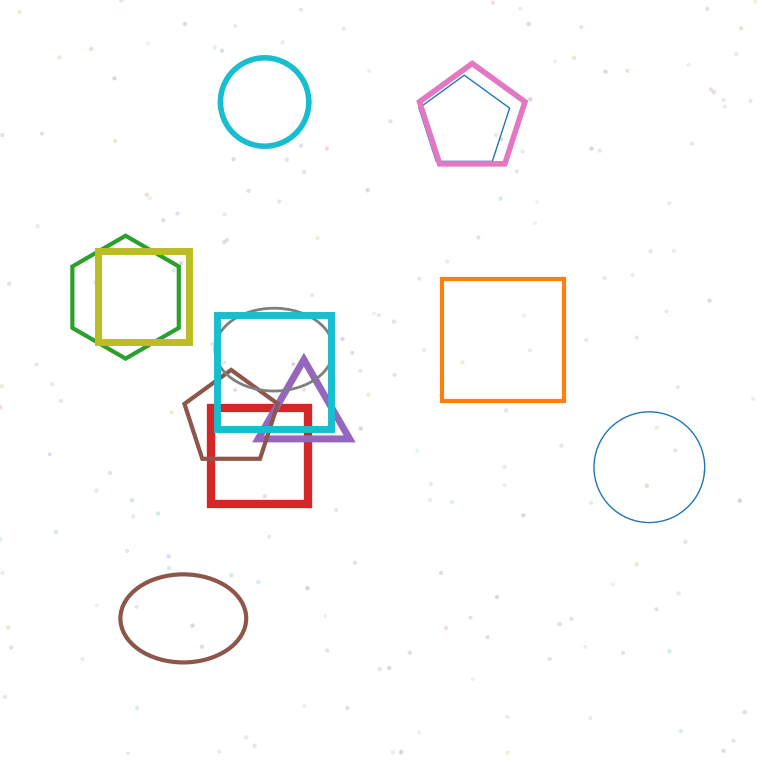[{"shape": "circle", "thickness": 0.5, "radius": 0.36, "center": [0.843, 0.393]}, {"shape": "pentagon", "thickness": 0.5, "radius": 0.31, "center": [0.603, 0.84]}, {"shape": "square", "thickness": 1.5, "radius": 0.4, "center": [0.653, 0.559]}, {"shape": "hexagon", "thickness": 1.5, "radius": 0.4, "center": [0.163, 0.614]}, {"shape": "square", "thickness": 3, "radius": 0.31, "center": [0.337, 0.408]}, {"shape": "triangle", "thickness": 2.5, "radius": 0.34, "center": [0.395, 0.464]}, {"shape": "oval", "thickness": 1.5, "radius": 0.41, "center": [0.238, 0.197]}, {"shape": "pentagon", "thickness": 1.5, "radius": 0.32, "center": [0.3, 0.456]}, {"shape": "pentagon", "thickness": 2, "radius": 0.36, "center": [0.613, 0.846]}, {"shape": "oval", "thickness": 1, "radius": 0.38, "center": [0.356, 0.546]}, {"shape": "square", "thickness": 2.5, "radius": 0.3, "center": [0.186, 0.615]}, {"shape": "square", "thickness": 2.5, "radius": 0.37, "center": [0.356, 0.517]}, {"shape": "circle", "thickness": 2, "radius": 0.29, "center": [0.344, 0.868]}]